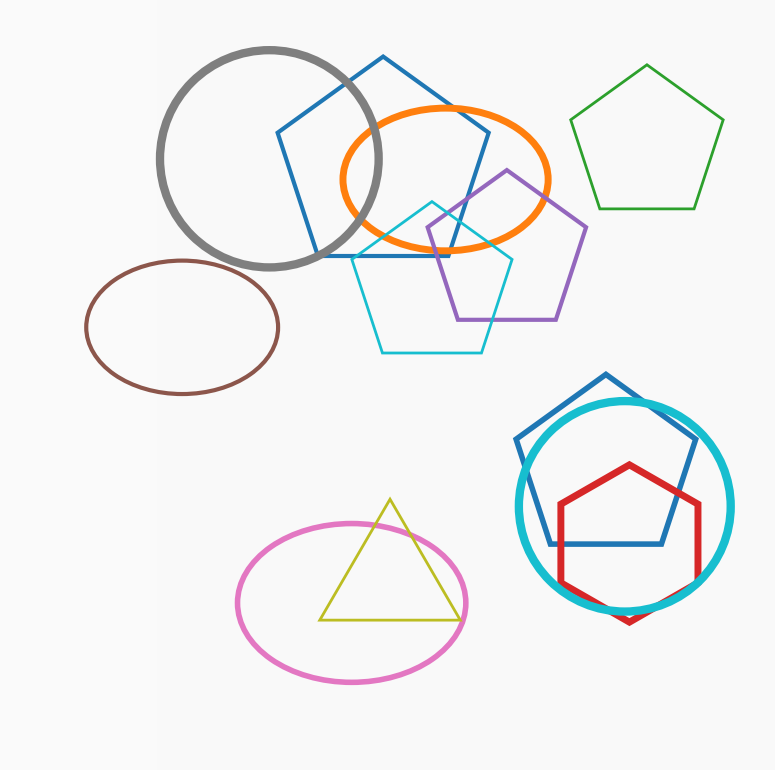[{"shape": "pentagon", "thickness": 2, "radius": 0.61, "center": [0.782, 0.392]}, {"shape": "pentagon", "thickness": 1.5, "radius": 0.72, "center": [0.494, 0.783]}, {"shape": "oval", "thickness": 2.5, "radius": 0.66, "center": [0.575, 0.767]}, {"shape": "pentagon", "thickness": 1, "radius": 0.52, "center": [0.835, 0.812]}, {"shape": "hexagon", "thickness": 2.5, "radius": 0.51, "center": [0.812, 0.294]}, {"shape": "pentagon", "thickness": 1.5, "radius": 0.54, "center": [0.654, 0.672]}, {"shape": "oval", "thickness": 1.5, "radius": 0.62, "center": [0.235, 0.575]}, {"shape": "oval", "thickness": 2, "radius": 0.74, "center": [0.454, 0.217]}, {"shape": "circle", "thickness": 3, "radius": 0.71, "center": [0.348, 0.794]}, {"shape": "triangle", "thickness": 1, "radius": 0.52, "center": [0.503, 0.247]}, {"shape": "circle", "thickness": 3, "radius": 0.68, "center": [0.806, 0.342]}, {"shape": "pentagon", "thickness": 1, "radius": 0.54, "center": [0.557, 0.629]}]